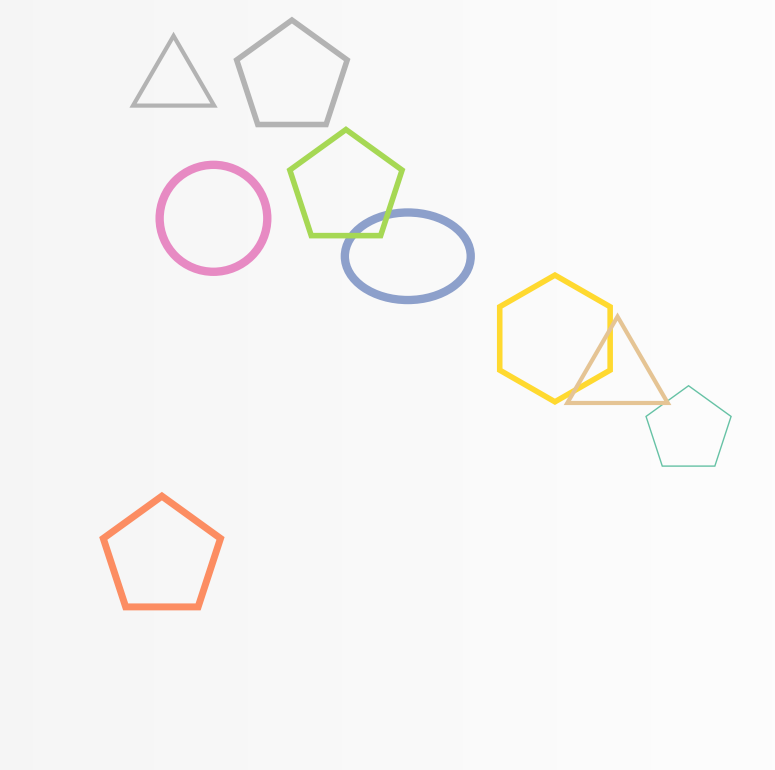[{"shape": "pentagon", "thickness": 0.5, "radius": 0.29, "center": [0.888, 0.441]}, {"shape": "pentagon", "thickness": 2.5, "radius": 0.4, "center": [0.209, 0.276]}, {"shape": "oval", "thickness": 3, "radius": 0.41, "center": [0.526, 0.667]}, {"shape": "circle", "thickness": 3, "radius": 0.35, "center": [0.275, 0.716]}, {"shape": "pentagon", "thickness": 2, "radius": 0.38, "center": [0.446, 0.756]}, {"shape": "hexagon", "thickness": 2, "radius": 0.41, "center": [0.716, 0.56]}, {"shape": "triangle", "thickness": 1.5, "radius": 0.37, "center": [0.797, 0.514]}, {"shape": "triangle", "thickness": 1.5, "radius": 0.3, "center": [0.224, 0.893]}, {"shape": "pentagon", "thickness": 2, "radius": 0.37, "center": [0.377, 0.899]}]